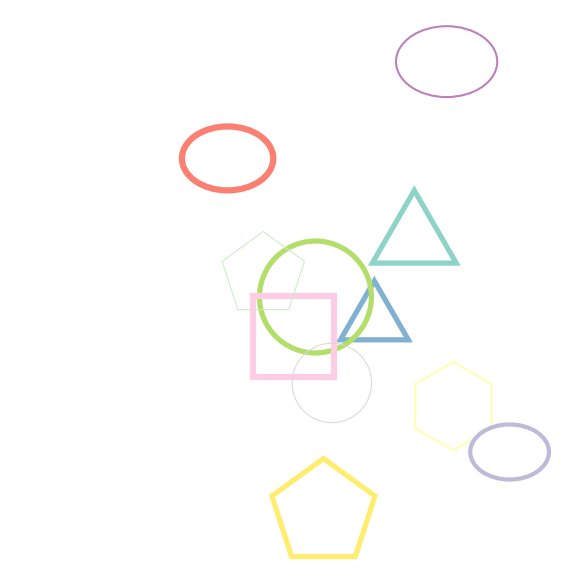[{"shape": "triangle", "thickness": 2.5, "radius": 0.42, "center": [0.717, 0.586]}, {"shape": "hexagon", "thickness": 1, "radius": 0.38, "center": [0.785, 0.296]}, {"shape": "oval", "thickness": 2, "radius": 0.34, "center": [0.882, 0.216]}, {"shape": "oval", "thickness": 3, "radius": 0.4, "center": [0.394, 0.725]}, {"shape": "triangle", "thickness": 2.5, "radius": 0.34, "center": [0.648, 0.445]}, {"shape": "circle", "thickness": 2.5, "radius": 0.48, "center": [0.546, 0.485]}, {"shape": "square", "thickness": 3, "radius": 0.35, "center": [0.507, 0.416]}, {"shape": "circle", "thickness": 0.5, "radius": 0.34, "center": [0.575, 0.336]}, {"shape": "oval", "thickness": 1, "radius": 0.44, "center": [0.773, 0.892]}, {"shape": "pentagon", "thickness": 0.5, "radius": 0.37, "center": [0.456, 0.523]}, {"shape": "pentagon", "thickness": 2.5, "radius": 0.47, "center": [0.56, 0.111]}]